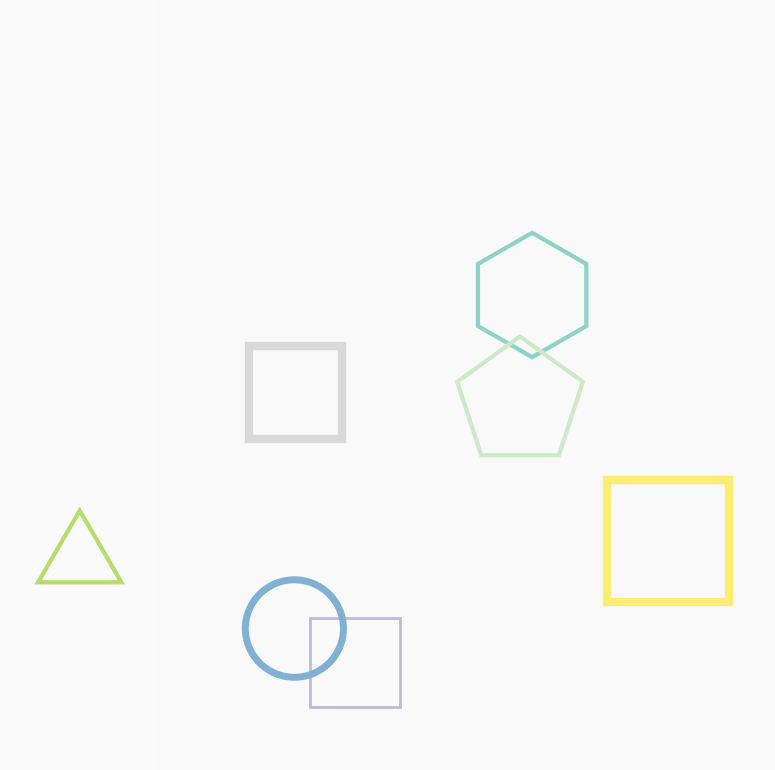[{"shape": "hexagon", "thickness": 1.5, "radius": 0.4, "center": [0.687, 0.617]}, {"shape": "square", "thickness": 1, "radius": 0.29, "center": [0.458, 0.139]}, {"shape": "circle", "thickness": 2.5, "radius": 0.32, "center": [0.38, 0.184]}, {"shape": "triangle", "thickness": 1.5, "radius": 0.31, "center": [0.103, 0.275]}, {"shape": "square", "thickness": 3, "radius": 0.3, "center": [0.381, 0.49]}, {"shape": "pentagon", "thickness": 1.5, "radius": 0.43, "center": [0.671, 0.478]}, {"shape": "square", "thickness": 3, "radius": 0.39, "center": [0.862, 0.298]}]